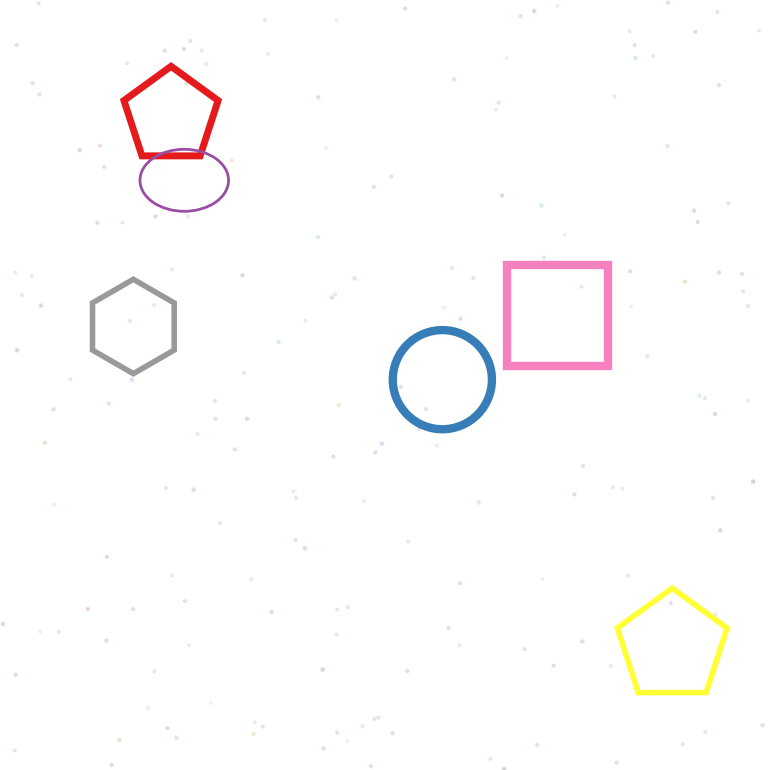[{"shape": "pentagon", "thickness": 2.5, "radius": 0.32, "center": [0.222, 0.85]}, {"shape": "circle", "thickness": 3, "radius": 0.32, "center": [0.574, 0.507]}, {"shape": "oval", "thickness": 1, "radius": 0.29, "center": [0.239, 0.766]}, {"shape": "pentagon", "thickness": 2, "radius": 0.37, "center": [0.873, 0.161]}, {"shape": "square", "thickness": 3, "radius": 0.33, "center": [0.724, 0.591]}, {"shape": "hexagon", "thickness": 2, "radius": 0.31, "center": [0.173, 0.576]}]